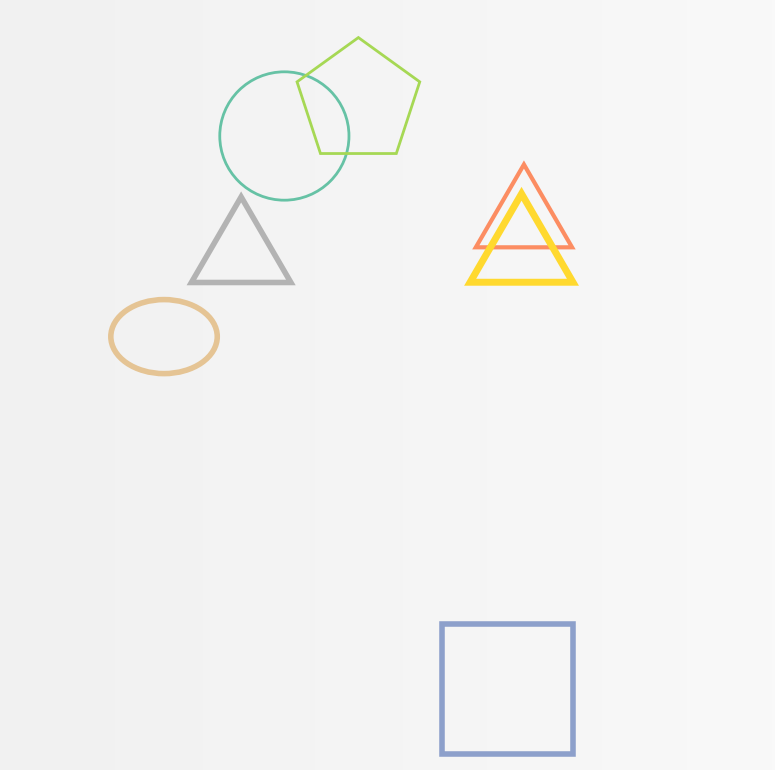[{"shape": "circle", "thickness": 1, "radius": 0.42, "center": [0.367, 0.823]}, {"shape": "triangle", "thickness": 1.5, "radius": 0.36, "center": [0.676, 0.715]}, {"shape": "square", "thickness": 2, "radius": 0.42, "center": [0.655, 0.105]}, {"shape": "pentagon", "thickness": 1, "radius": 0.42, "center": [0.462, 0.868]}, {"shape": "triangle", "thickness": 2.5, "radius": 0.38, "center": [0.673, 0.672]}, {"shape": "oval", "thickness": 2, "radius": 0.34, "center": [0.212, 0.563]}, {"shape": "triangle", "thickness": 2, "radius": 0.37, "center": [0.311, 0.67]}]